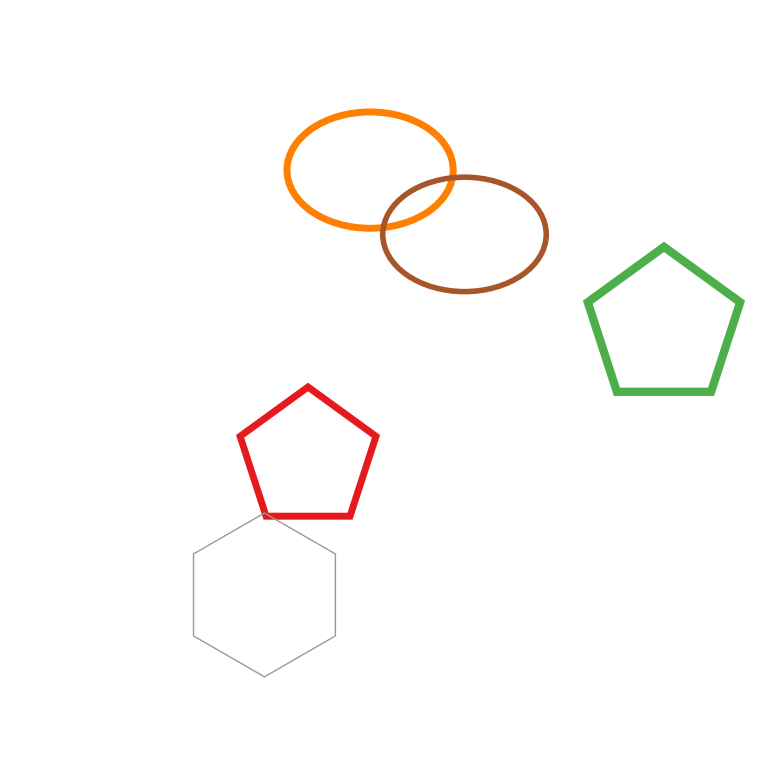[{"shape": "pentagon", "thickness": 2.5, "radius": 0.46, "center": [0.4, 0.405]}, {"shape": "pentagon", "thickness": 3, "radius": 0.52, "center": [0.862, 0.575]}, {"shape": "oval", "thickness": 2.5, "radius": 0.54, "center": [0.481, 0.779]}, {"shape": "oval", "thickness": 2, "radius": 0.53, "center": [0.603, 0.696]}, {"shape": "hexagon", "thickness": 0.5, "radius": 0.53, "center": [0.343, 0.227]}]